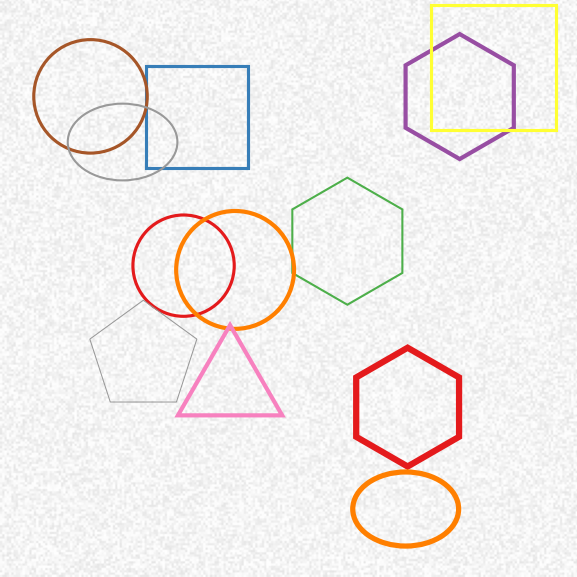[{"shape": "circle", "thickness": 1.5, "radius": 0.44, "center": [0.318, 0.539]}, {"shape": "hexagon", "thickness": 3, "radius": 0.51, "center": [0.706, 0.294]}, {"shape": "square", "thickness": 1.5, "radius": 0.44, "center": [0.341, 0.796]}, {"shape": "hexagon", "thickness": 1, "radius": 0.55, "center": [0.601, 0.582]}, {"shape": "hexagon", "thickness": 2, "radius": 0.54, "center": [0.796, 0.832]}, {"shape": "circle", "thickness": 2, "radius": 0.51, "center": [0.407, 0.532]}, {"shape": "oval", "thickness": 2.5, "radius": 0.46, "center": [0.702, 0.118]}, {"shape": "square", "thickness": 1.5, "radius": 0.54, "center": [0.854, 0.883]}, {"shape": "circle", "thickness": 1.5, "radius": 0.49, "center": [0.157, 0.832]}, {"shape": "triangle", "thickness": 2, "radius": 0.52, "center": [0.398, 0.332]}, {"shape": "oval", "thickness": 1, "radius": 0.47, "center": [0.212, 0.753]}, {"shape": "pentagon", "thickness": 0.5, "radius": 0.49, "center": [0.248, 0.382]}]